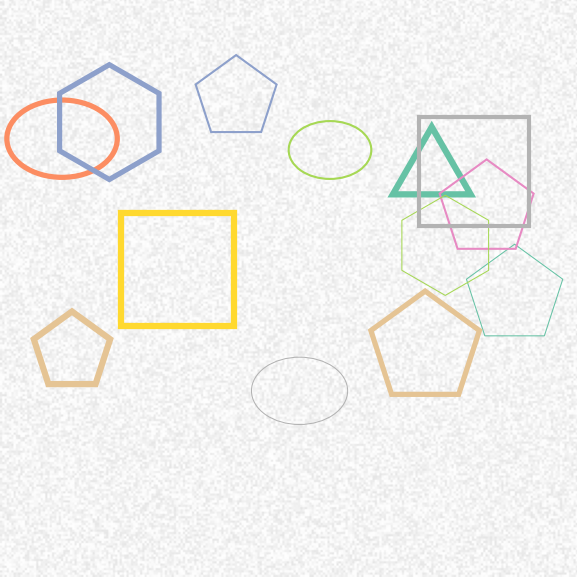[{"shape": "triangle", "thickness": 3, "radius": 0.39, "center": [0.748, 0.701]}, {"shape": "pentagon", "thickness": 0.5, "radius": 0.44, "center": [0.891, 0.489]}, {"shape": "oval", "thickness": 2.5, "radius": 0.48, "center": [0.107, 0.759]}, {"shape": "hexagon", "thickness": 2.5, "radius": 0.5, "center": [0.189, 0.788]}, {"shape": "pentagon", "thickness": 1, "radius": 0.37, "center": [0.409, 0.83]}, {"shape": "pentagon", "thickness": 1, "radius": 0.43, "center": [0.843, 0.638]}, {"shape": "oval", "thickness": 1, "radius": 0.36, "center": [0.571, 0.739]}, {"shape": "hexagon", "thickness": 0.5, "radius": 0.43, "center": [0.771, 0.574]}, {"shape": "square", "thickness": 3, "radius": 0.49, "center": [0.308, 0.532]}, {"shape": "pentagon", "thickness": 3, "radius": 0.35, "center": [0.125, 0.39]}, {"shape": "pentagon", "thickness": 2.5, "radius": 0.49, "center": [0.736, 0.396]}, {"shape": "oval", "thickness": 0.5, "radius": 0.42, "center": [0.519, 0.322]}, {"shape": "square", "thickness": 2, "radius": 0.47, "center": [0.821, 0.703]}]